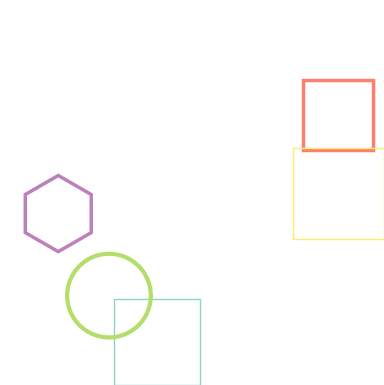[{"shape": "square", "thickness": 1, "radius": 0.56, "center": [0.408, 0.111]}, {"shape": "square", "thickness": 2.5, "radius": 0.46, "center": [0.879, 0.702]}, {"shape": "circle", "thickness": 3, "radius": 0.54, "center": [0.283, 0.232]}, {"shape": "hexagon", "thickness": 2.5, "radius": 0.49, "center": [0.151, 0.445]}, {"shape": "square", "thickness": 1, "radius": 0.59, "center": [0.879, 0.497]}]